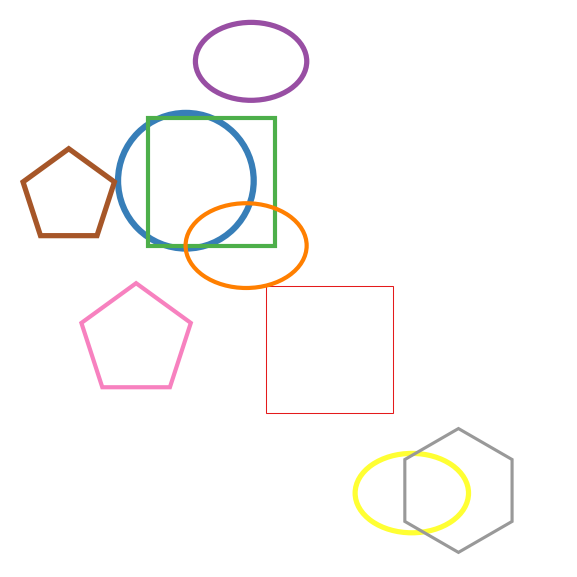[{"shape": "square", "thickness": 0.5, "radius": 0.55, "center": [0.571, 0.394]}, {"shape": "circle", "thickness": 3, "radius": 0.59, "center": [0.322, 0.686]}, {"shape": "square", "thickness": 2, "radius": 0.55, "center": [0.366, 0.684]}, {"shape": "oval", "thickness": 2.5, "radius": 0.48, "center": [0.435, 0.893]}, {"shape": "oval", "thickness": 2, "radius": 0.52, "center": [0.426, 0.574]}, {"shape": "oval", "thickness": 2.5, "radius": 0.49, "center": [0.713, 0.145]}, {"shape": "pentagon", "thickness": 2.5, "radius": 0.42, "center": [0.119, 0.658]}, {"shape": "pentagon", "thickness": 2, "radius": 0.5, "center": [0.236, 0.409]}, {"shape": "hexagon", "thickness": 1.5, "radius": 0.54, "center": [0.794, 0.15]}]